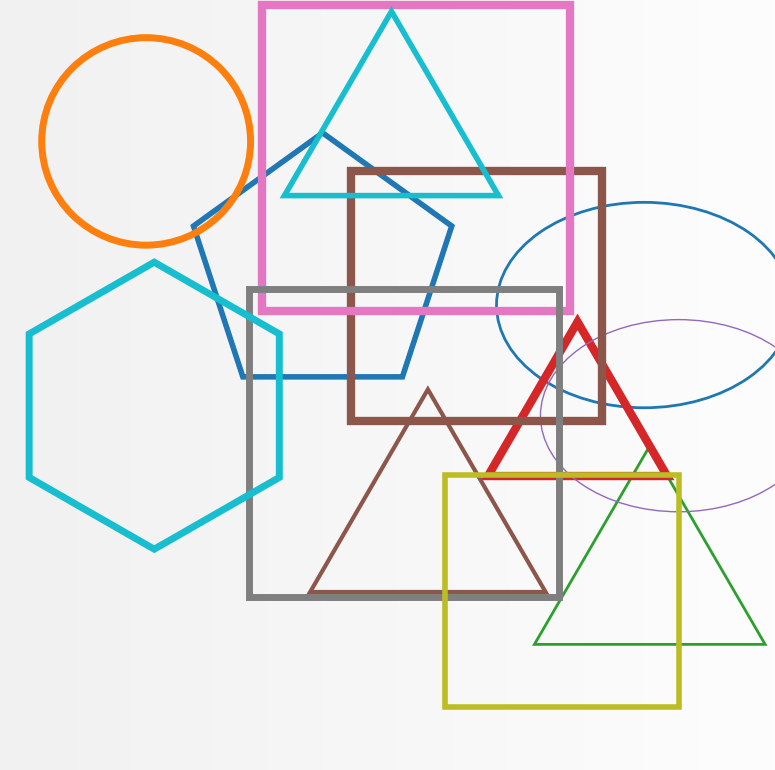[{"shape": "pentagon", "thickness": 2, "radius": 0.88, "center": [0.416, 0.652]}, {"shape": "oval", "thickness": 1, "radius": 0.95, "center": [0.831, 0.604]}, {"shape": "circle", "thickness": 2.5, "radius": 0.67, "center": [0.189, 0.816]}, {"shape": "triangle", "thickness": 1, "radius": 0.86, "center": [0.838, 0.249]}, {"shape": "triangle", "thickness": 3, "radius": 0.67, "center": [0.745, 0.449]}, {"shape": "oval", "thickness": 0.5, "radius": 0.89, "center": [0.876, 0.46]}, {"shape": "triangle", "thickness": 1.5, "radius": 0.88, "center": [0.552, 0.319]}, {"shape": "square", "thickness": 3, "radius": 0.81, "center": [0.615, 0.616]}, {"shape": "square", "thickness": 3, "radius": 0.99, "center": [0.537, 0.795]}, {"shape": "square", "thickness": 2.5, "radius": 1.0, "center": [0.521, 0.425]}, {"shape": "square", "thickness": 2, "radius": 0.75, "center": [0.725, 0.233]}, {"shape": "hexagon", "thickness": 2.5, "radius": 0.93, "center": [0.199, 0.473]}, {"shape": "triangle", "thickness": 2, "radius": 0.8, "center": [0.505, 0.826]}]